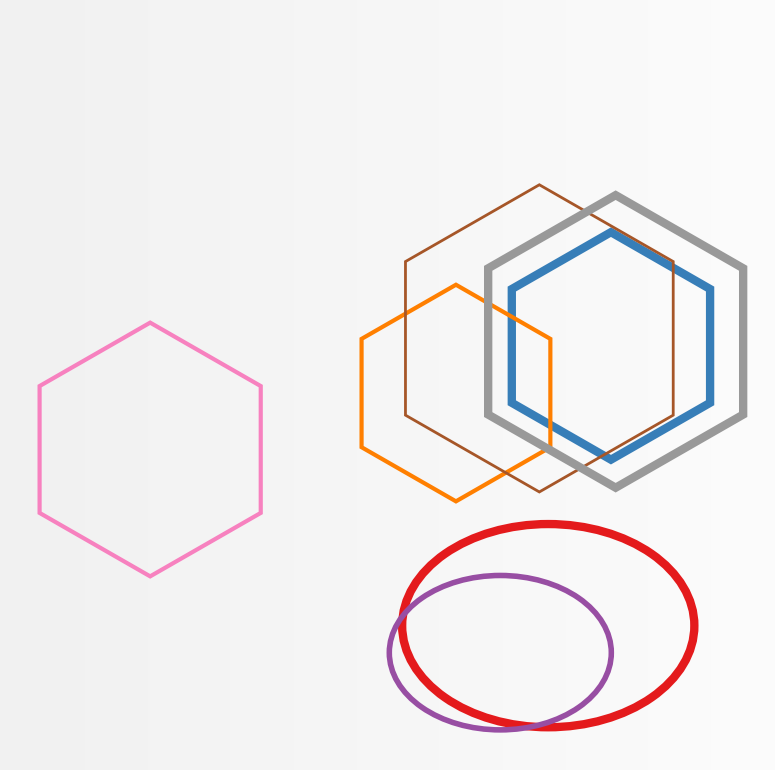[{"shape": "oval", "thickness": 3, "radius": 0.94, "center": [0.707, 0.187]}, {"shape": "hexagon", "thickness": 3, "radius": 0.74, "center": [0.788, 0.551]}, {"shape": "oval", "thickness": 2, "radius": 0.72, "center": [0.646, 0.152]}, {"shape": "hexagon", "thickness": 1.5, "radius": 0.7, "center": [0.588, 0.49]}, {"shape": "hexagon", "thickness": 1, "radius": 1.0, "center": [0.696, 0.561]}, {"shape": "hexagon", "thickness": 1.5, "radius": 0.82, "center": [0.194, 0.416]}, {"shape": "hexagon", "thickness": 3, "radius": 0.95, "center": [0.794, 0.557]}]